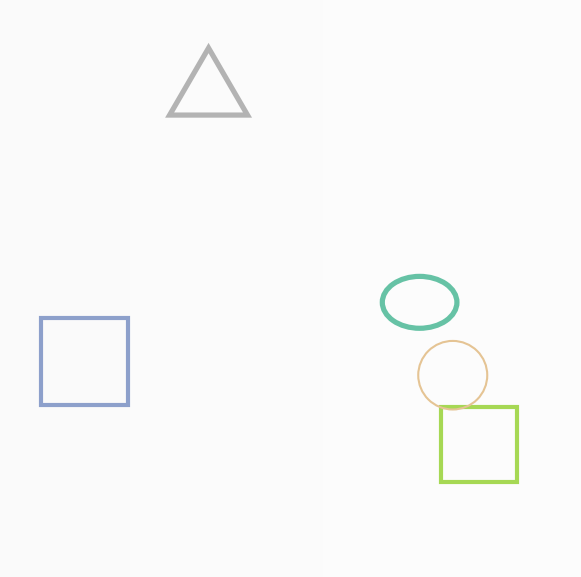[{"shape": "oval", "thickness": 2.5, "radius": 0.32, "center": [0.722, 0.476]}, {"shape": "square", "thickness": 2, "radius": 0.37, "center": [0.145, 0.374]}, {"shape": "square", "thickness": 2, "radius": 0.33, "center": [0.825, 0.23]}, {"shape": "circle", "thickness": 1, "radius": 0.3, "center": [0.779, 0.349]}, {"shape": "triangle", "thickness": 2.5, "radius": 0.39, "center": [0.359, 0.839]}]